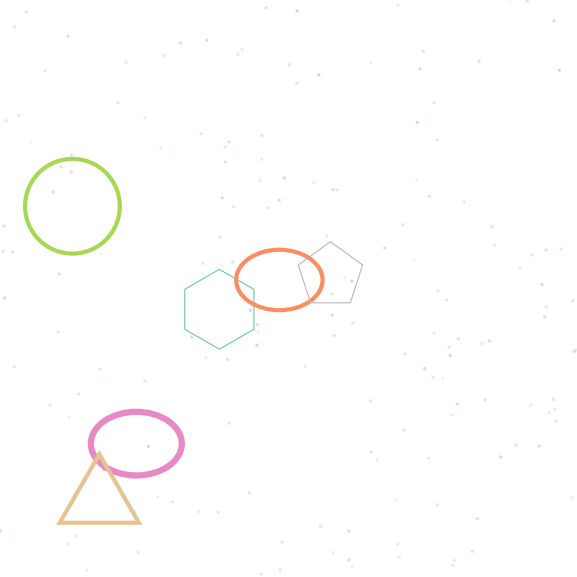[{"shape": "hexagon", "thickness": 0.5, "radius": 0.35, "center": [0.38, 0.464]}, {"shape": "oval", "thickness": 2, "radius": 0.37, "center": [0.484, 0.514]}, {"shape": "oval", "thickness": 3, "radius": 0.39, "center": [0.236, 0.231]}, {"shape": "circle", "thickness": 2, "radius": 0.41, "center": [0.125, 0.642]}, {"shape": "triangle", "thickness": 2, "radius": 0.4, "center": [0.172, 0.134]}, {"shape": "pentagon", "thickness": 0.5, "radius": 0.29, "center": [0.572, 0.522]}]